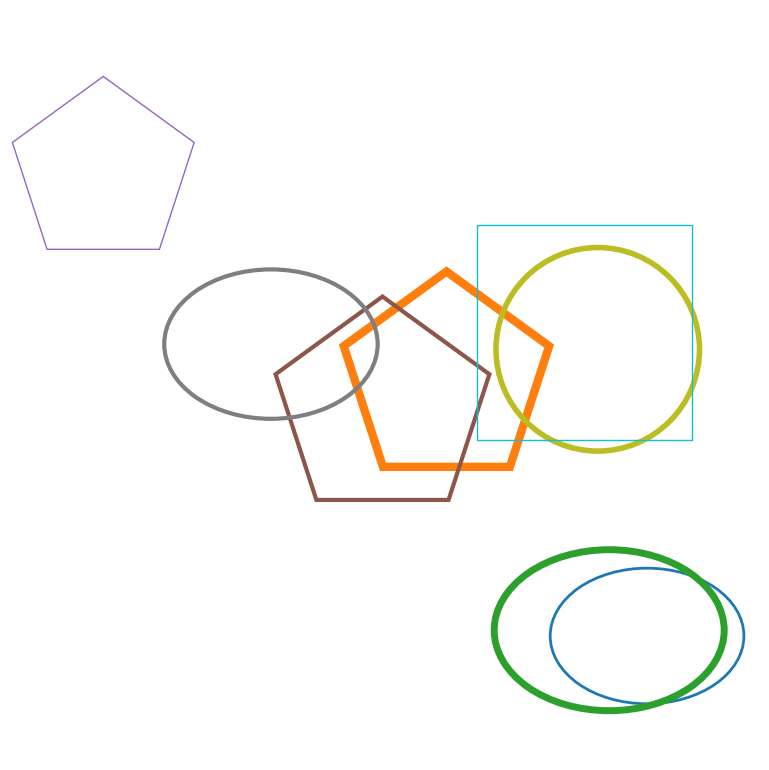[{"shape": "oval", "thickness": 1, "radius": 0.63, "center": [0.84, 0.174]}, {"shape": "pentagon", "thickness": 3, "radius": 0.7, "center": [0.58, 0.507]}, {"shape": "oval", "thickness": 2.5, "radius": 0.75, "center": [0.791, 0.182]}, {"shape": "pentagon", "thickness": 0.5, "radius": 0.62, "center": [0.134, 0.777]}, {"shape": "pentagon", "thickness": 1.5, "radius": 0.73, "center": [0.497, 0.469]}, {"shape": "oval", "thickness": 1.5, "radius": 0.69, "center": [0.352, 0.553]}, {"shape": "circle", "thickness": 2, "radius": 0.66, "center": [0.776, 0.546]}, {"shape": "square", "thickness": 0.5, "radius": 0.7, "center": [0.759, 0.568]}]